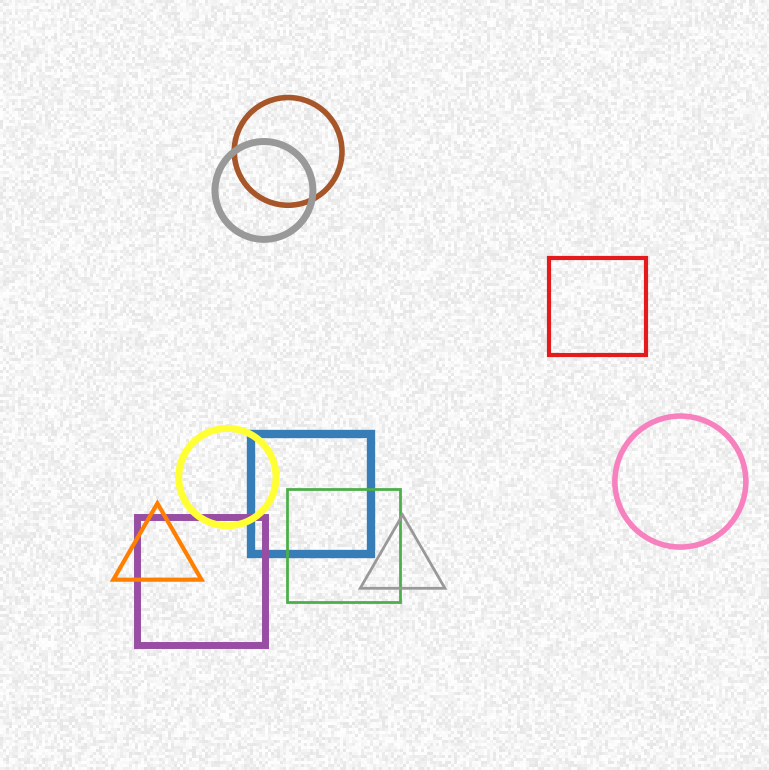[{"shape": "square", "thickness": 1.5, "radius": 0.32, "center": [0.775, 0.601]}, {"shape": "square", "thickness": 3, "radius": 0.39, "center": [0.404, 0.358]}, {"shape": "square", "thickness": 1, "radius": 0.37, "center": [0.446, 0.292]}, {"shape": "square", "thickness": 2.5, "radius": 0.42, "center": [0.261, 0.246]}, {"shape": "triangle", "thickness": 1.5, "radius": 0.33, "center": [0.204, 0.28]}, {"shape": "circle", "thickness": 2.5, "radius": 0.32, "center": [0.295, 0.38]}, {"shape": "circle", "thickness": 2, "radius": 0.35, "center": [0.374, 0.803]}, {"shape": "circle", "thickness": 2, "radius": 0.43, "center": [0.884, 0.375]}, {"shape": "circle", "thickness": 2.5, "radius": 0.32, "center": [0.343, 0.753]}, {"shape": "triangle", "thickness": 1, "radius": 0.32, "center": [0.523, 0.268]}]